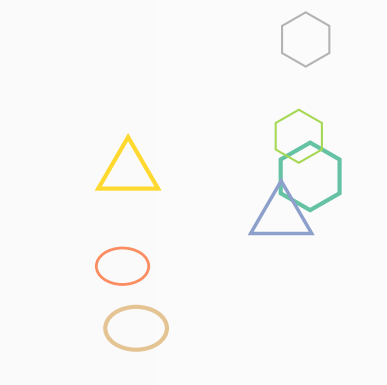[{"shape": "hexagon", "thickness": 3, "radius": 0.44, "center": [0.8, 0.542]}, {"shape": "oval", "thickness": 2, "radius": 0.34, "center": [0.316, 0.308]}, {"shape": "triangle", "thickness": 2.5, "radius": 0.46, "center": [0.726, 0.439]}, {"shape": "hexagon", "thickness": 1.5, "radius": 0.34, "center": [0.771, 0.646]}, {"shape": "triangle", "thickness": 3, "radius": 0.45, "center": [0.331, 0.555]}, {"shape": "oval", "thickness": 3, "radius": 0.4, "center": [0.351, 0.147]}, {"shape": "hexagon", "thickness": 1.5, "radius": 0.35, "center": [0.789, 0.897]}]